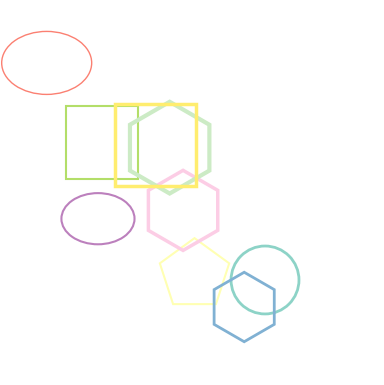[{"shape": "circle", "thickness": 2, "radius": 0.44, "center": [0.688, 0.273]}, {"shape": "pentagon", "thickness": 1.5, "radius": 0.47, "center": [0.505, 0.287]}, {"shape": "oval", "thickness": 1, "radius": 0.58, "center": [0.121, 0.837]}, {"shape": "hexagon", "thickness": 2, "radius": 0.45, "center": [0.634, 0.203]}, {"shape": "square", "thickness": 1.5, "radius": 0.47, "center": [0.265, 0.63]}, {"shape": "hexagon", "thickness": 2.5, "radius": 0.52, "center": [0.476, 0.454]}, {"shape": "oval", "thickness": 1.5, "radius": 0.47, "center": [0.254, 0.432]}, {"shape": "hexagon", "thickness": 3, "radius": 0.6, "center": [0.441, 0.616]}, {"shape": "square", "thickness": 2.5, "radius": 0.53, "center": [0.404, 0.623]}]